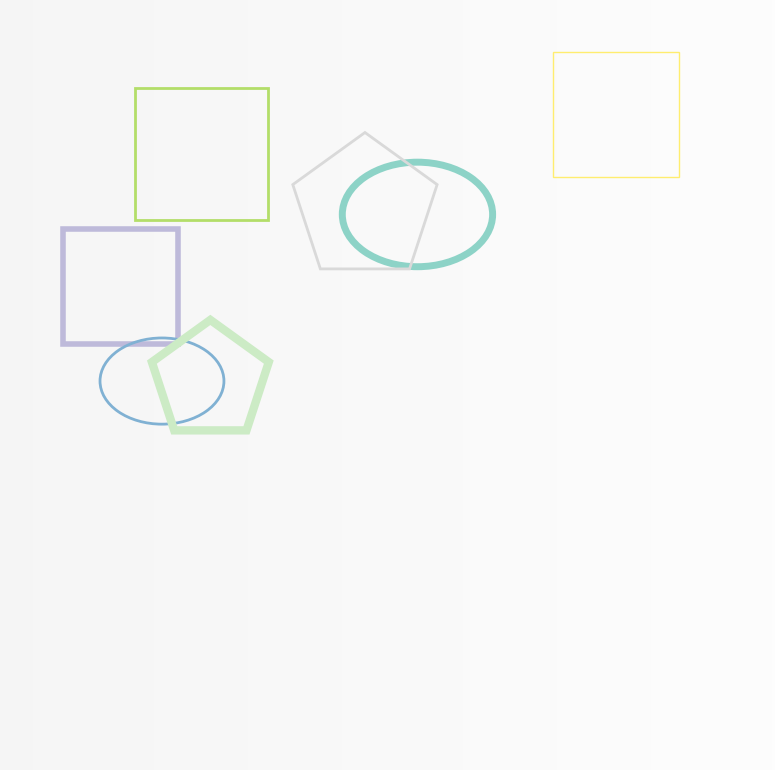[{"shape": "oval", "thickness": 2.5, "radius": 0.48, "center": [0.539, 0.721]}, {"shape": "square", "thickness": 2, "radius": 0.37, "center": [0.155, 0.628]}, {"shape": "oval", "thickness": 1, "radius": 0.4, "center": [0.209, 0.505]}, {"shape": "square", "thickness": 1, "radius": 0.43, "center": [0.26, 0.8]}, {"shape": "pentagon", "thickness": 1, "radius": 0.49, "center": [0.471, 0.73]}, {"shape": "pentagon", "thickness": 3, "radius": 0.4, "center": [0.271, 0.505]}, {"shape": "square", "thickness": 0.5, "radius": 0.41, "center": [0.795, 0.851]}]